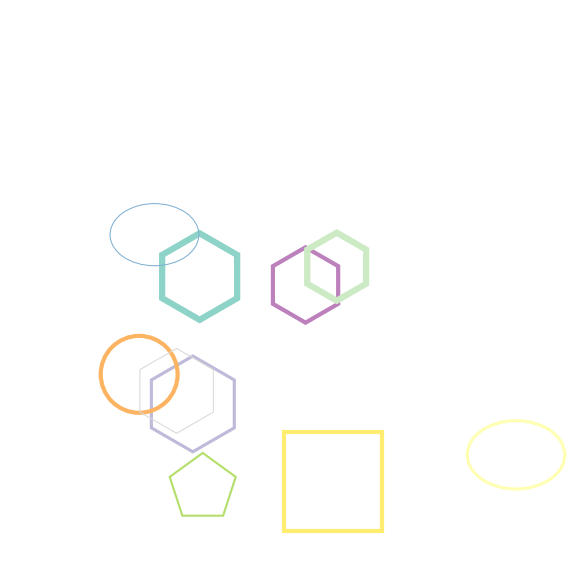[{"shape": "hexagon", "thickness": 3, "radius": 0.37, "center": [0.346, 0.52]}, {"shape": "oval", "thickness": 1.5, "radius": 0.42, "center": [0.894, 0.212]}, {"shape": "hexagon", "thickness": 1.5, "radius": 0.41, "center": [0.334, 0.3]}, {"shape": "oval", "thickness": 0.5, "radius": 0.38, "center": [0.267, 0.593]}, {"shape": "circle", "thickness": 2, "radius": 0.33, "center": [0.241, 0.351]}, {"shape": "pentagon", "thickness": 1, "radius": 0.3, "center": [0.351, 0.155]}, {"shape": "hexagon", "thickness": 0.5, "radius": 0.37, "center": [0.306, 0.322]}, {"shape": "hexagon", "thickness": 2, "radius": 0.33, "center": [0.529, 0.506]}, {"shape": "hexagon", "thickness": 3, "radius": 0.29, "center": [0.583, 0.537]}, {"shape": "square", "thickness": 2, "radius": 0.43, "center": [0.577, 0.165]}]